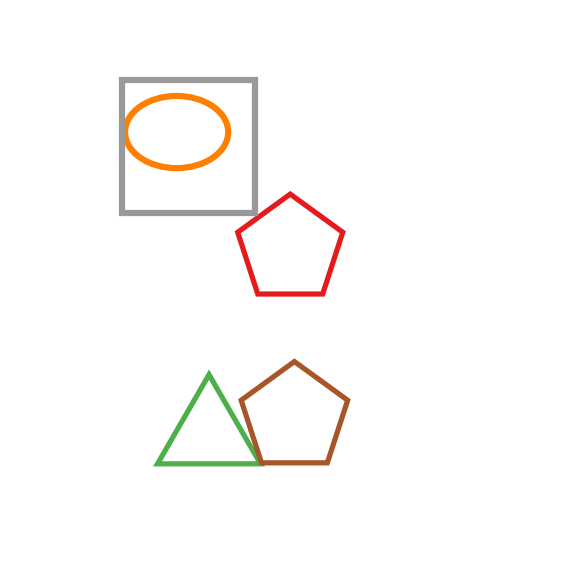[{"shape": "pentagon", "thickness": 2.5, "radius": 0.48, "center": [0.503, 0.567]}, {"shape": "triangle", "thickness": 2.5, "radius": 0.51, "center": [0.362, 0.247]}, {"shape": "oval", "thickness": 3, "radius": 0.45, "center": [0.306, 0.77]}, {"shape": "pentagon", "thickness": 2.5, "radius": 0.48, "center": [0.51, 0.276]}, {"shape": "square", "thickness": 3, "radius": 0.58, "center": [0.326, 0.746]}]